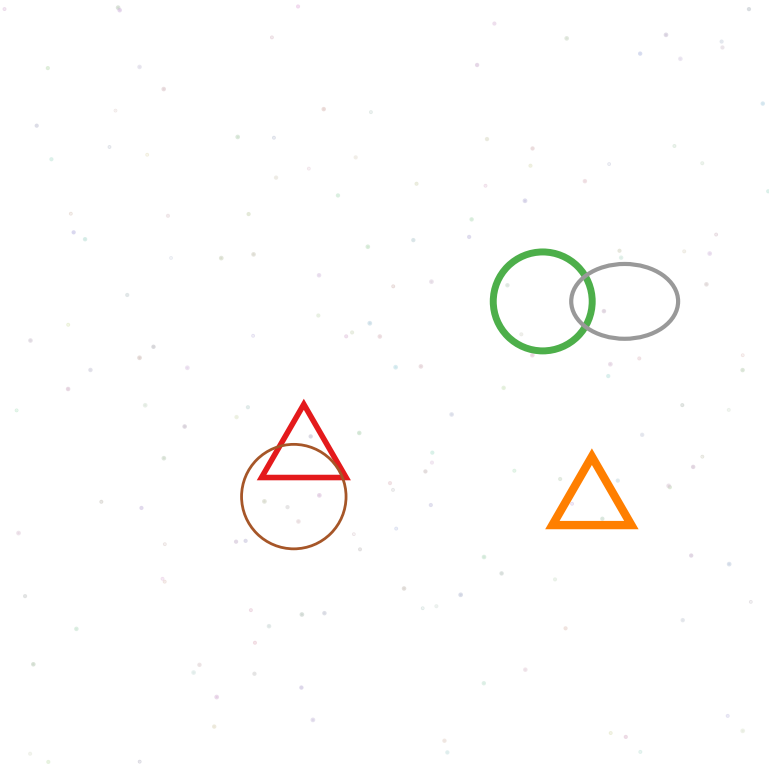[{"shape": "triangle", "thickness": 2, "radius": 0.32, "center": [0.395, 0.412]}, {"shape": "circle", "thickness": 2.5, "radius": 0.32, "center": [0.705, 0.609]}, {"shape": "triangle", "thickness": 3, "radius": 0.3, "center": [0.769, 0.348]}, {"shape": "circle", "thickness": 1, "radius": 0.34, "center": [0.382, 0.355]}, {"shape": "oval", "thickness": 1.5, "radius": 0.35, "center": [0.811, 0.609]}]